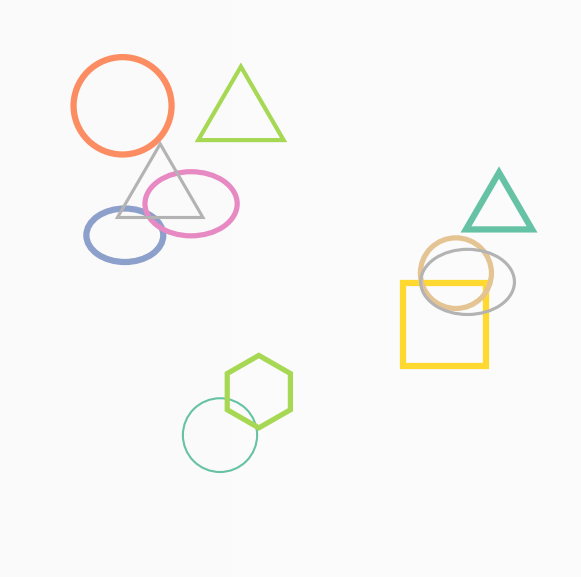[{"shape": "circle", "thickness": 1, "radius": 0.32, "center": [0.379, 0.246]}, {"shape": "triangle", "thickness": 3, "radius": 0.33, "center": [0.859, 0.635]}, {"shape": "circle", "thickness": 3, "radius": 0.42, "center": [0.211, 0.816]}, {"shape": "oval", "thickness": 3, "radius": 0.33, "center": [0.215, 0.592]}, {"shape": "oval", "thickness": 2.5, "radius": 0.4, "center": [0.329, 0.646]}, {"shape": "triangle", "thickness": 2, "radius": 0.42, "center": [0.414, 0.799]}, {"shape": "hexagon", "thickness": 2.5, "radius": 0.31, "center": [0.445, 0.321]}, {"shape": "square", "thickness": 3, "radius": 0.36, "center": [0.765, 0.437]}, {"shape": "circle", "thickness": 2.5, "radius": 0.31, "center": [0.784, 0.526]}, {"shape": "oval", "thickness": 1.5, "radius": 0.4, "center": [0.804, 0.511]}, {"shape": "triangle", "thickness": 1.5, "radius": 0.42, "center": [0.276, 0.665]}]